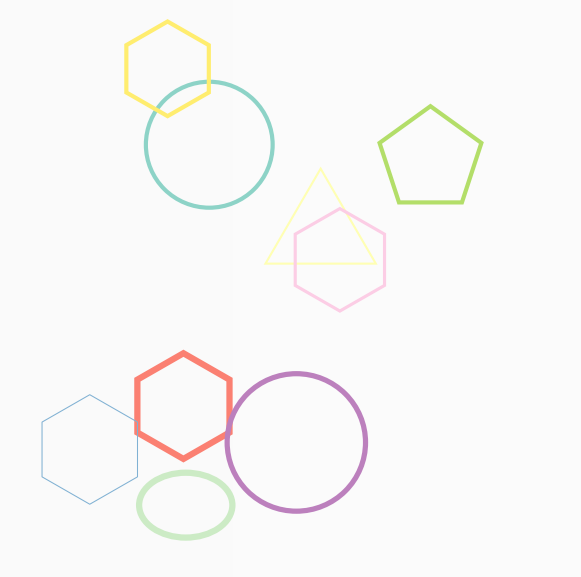[{"shape": "circle", "thickness": 2, "radius": 0.55, "center": [0.36, 0.749]}, {"shape": "triangle", "thickness": 1, "radius": 0.55, "center": [0.552, 0.597]}, {"shape": "hexagon", "thickness": 3, "radius": 0.46, "center": [0.316, 0.296]}, {"shape": "hexagon", "thickness": 0.5, "radius": 0.47, "center": [0.154, 0.221]}, {"shape": "pentagon", "thickness": 2, "radius": 0.46, "center": [0.741, 0.723]}, {"shape": "hexagon", "thickness": 1.5, "radius": 0.44, "center": [0.585, 0.549]}, {"shape": "circle", "thickness": 2.5, "radius": 0.6, "center": [0.51, 0.233]}, {"shape": "oval", "thickness": 3, "radius": 0.4, "center": [0.32, 0.124]}, {"shape": "hexagon", "thickness": 2, "radius": 0.41, "center": [0.288, 0.88]}]